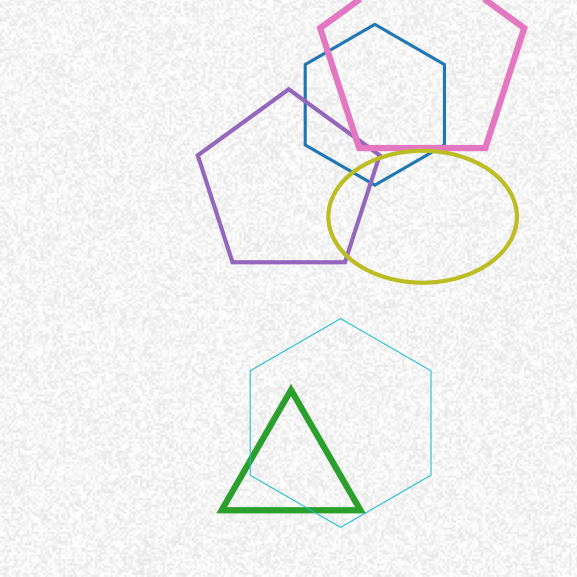[{"shape": "hexagon", "thickness": 1.5, "radius": 0.7, "center": [0.649, 0.818]}, {"shape": "triangle", "thickness": 3, "radius": 0.69, "center": [0.504, 0.185]}, {"shape": "pentagon", "thickness": 2, "radius": 0.83, "center": [0.5, 0.679]}, {"shape": "pentagon", "thickness": 3, "radius": 0.93, "center": [0.731, 0.893]}, {"shape": "oval", "thickness": 2, "radius": 0.82, "center": [0.732, 0.624]}, {"shape": "hexagon", "thickness": 0.5, "radius": 0.9, "center": [0.59, 0.267]}]